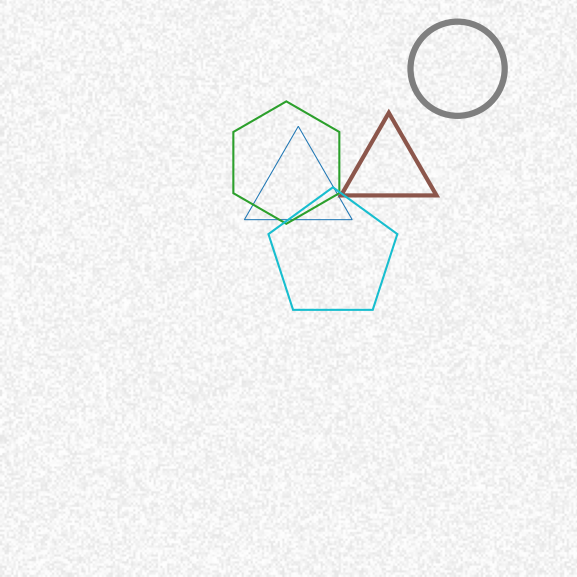[{"shape": "triangle", "thickness": 0.5, "radius": 0.54, "center": [0.517, 0.673]}, {"shape": "hexagon", "thickness": 1, "radius": 0.53, "center": [0.496, 0.718]}, {"shape": "triangle", "thickness": 2, "radius": 0.48, "center": [0.673, 0.708]}, {"shape": "circle", "thickness": 3, "radius": 0.41, "center": [0.792, 0.88]}, {"shape": "pentagon", "thickness": 1, "radius": 0.59, "center": [0.576, 0.558]}]